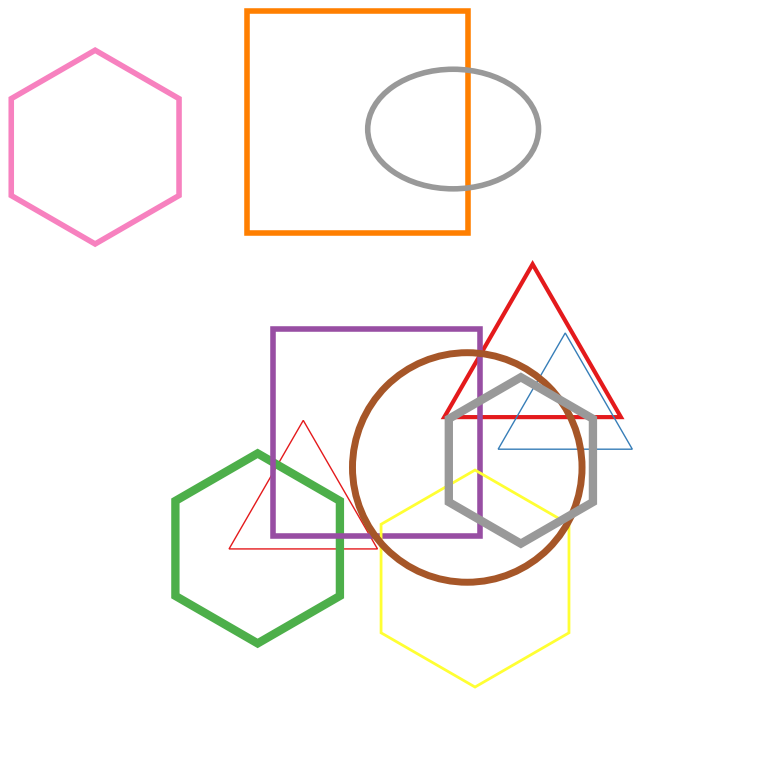[{"shape": "triangle", "thickness": 1.5, "radius": 0.66, "center": [0.692, 0.524]}, {"shape": "triangle", "thickness": 0.5, "radius": 0.56, "center": [0.394, 0.343]}, {"shape": "triangle", "thickness": 0.5, "radius": 0.5, "center": [0.734, 0.467]}, {"shape": "hexagon", "thickness": 3, "radius": 0.62, "center": [0.335, 0.288]}, {"shape": "square", "thickness": 2, "radius": 0.67, "center": [0.489, 0.438]}, {"shape": "square", "thickness": 2, "radius": 0.72, "center": [0.464, 0.842]}, {"shape": "hexagon", "thickness": 1, "radius": 0.7, "center": [0.617, 0.249]}, {"shape": "circle", "thickness": 2.5, "radius": 0.75, "center": [0.607, 0.393]}, {"shape": "hexagon", "thickness": 2, "radius": 0.63, "center": [0.124, 0.809]}, {"shape": "hexagon", "thickness": 3, "radius": 0.54, "center": [0.676, 0.402]}, {"shape": "oval", "thickness": 2, "radius": 0.55, "center": [0.588, 0.832]}]